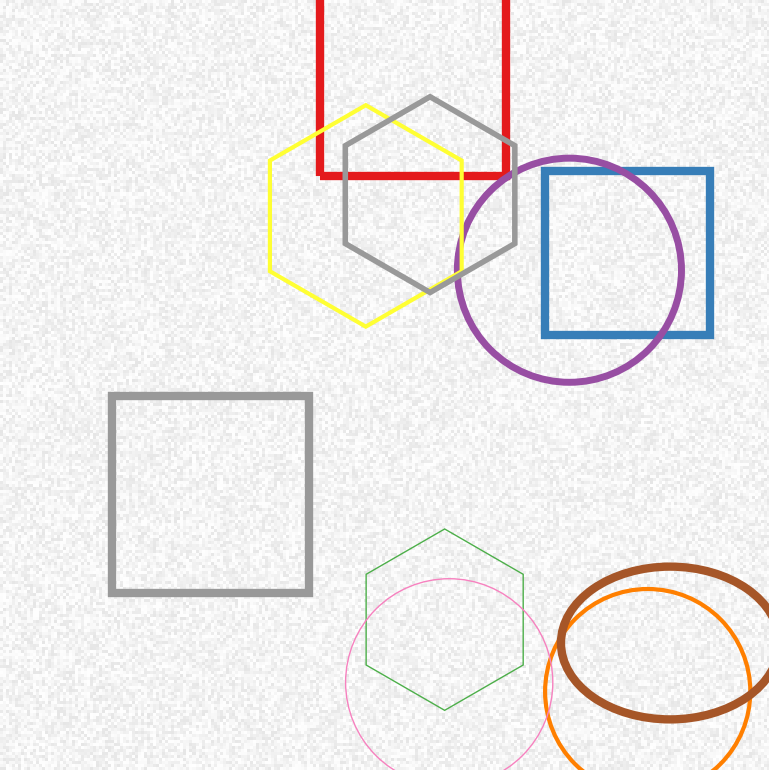[{"shape": "square", "thickness": 3, "radius": 0.6, "center": [0.537, 0.893]}, {"shape": "square", "thickness": 3, "radius": 0.53, "center": [0.815, 0.672]}, {"shape": "hexagon", "thickness": 0.5, "radius": 0.59, "center": [0.577, 0.195]}, {"shape": "circle", "thickness": 2.5, "radius": 0.73, "center": [0.74, 0.649]}, {"shape": "circle", "thickness": 1.5, "radius": 0.67, "center": [0.841, 0.102]}, {"shape": "hexagon", "thickness": 1.5, "radius": 0.72, "center": [0.475, 0.72]}, {"shape": "oval", "thickness": 3, "radius": 0.71, "center": [0.87, 0.165]}, {"shape": "circle", "thickness": 0.5, "radius": 0.67, "center": [0.583, 0.114]}, {"shape": "square", "thickness": 3, "radius": 0.64, "center": [0.273, 0.358]}, {"shape": "hexagon", "thickness": 2, "radius": 0.64, "center": [0.559, 0.747]}]